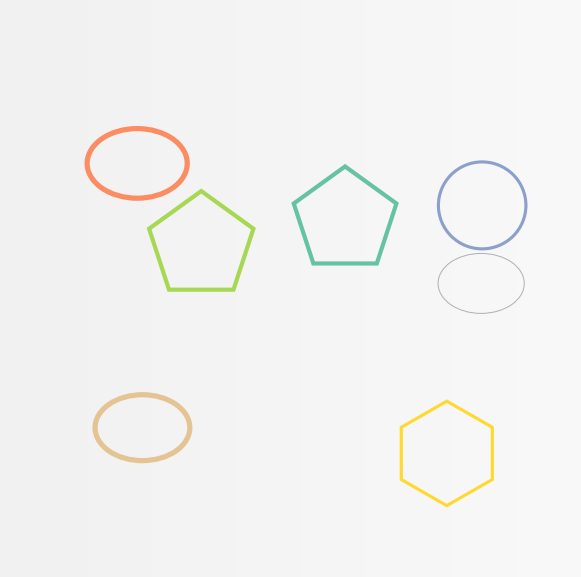[{"shape": "pentagon", "thickness": 2, "radius": 0.46, "center": [0.594, 0.618]}, {"shape": "oval", "thickness": 2.5, "radius": 0.43, "center": [0.236, 0.716]}, {"shape": "circle", "thickness": 1.5, "radius": 0.38, "center": [0.83, 0.643]}, {"shape": "pentagon", "thickness": 2, "radius": 0.47, "center": [0.346, 0.574]}, {"shape": "hexagon", "thickness": 1.5, "radius": 0.45, "center": [0.769, 0.214]}, {"shape": "oval", "thickness": 2.5, "radius": 0.41, "center": [0.245, 0.259]}, {"shape": "oval", "thickness": 0.5, "radius": 0.37, "center": [0.828, 0.508]}]